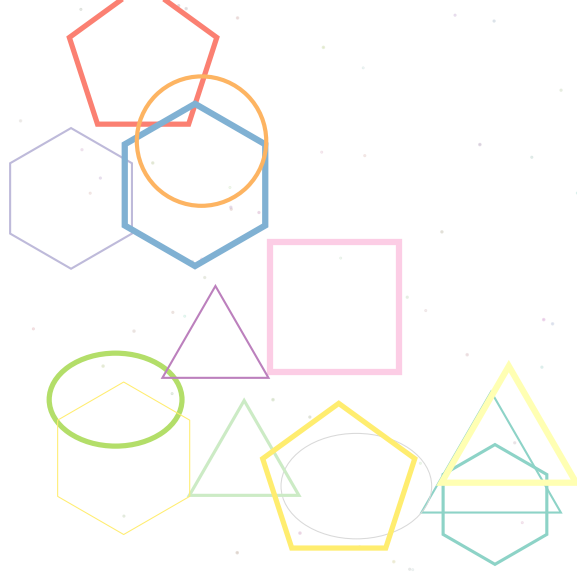[{"shape": "hexagon", "thickness": 1.5, "radius": 0.52, "center": [0.857, 0.126]}, {"shape": "triangle", "thickness": 1, "radius": 0.7, "center": [0.85, 0.181]}, {"shape": "triangle", "thickness": 3, "radius": 0.67, "center": [0.881, 0.231]}, {"shape": "hexagon", "thickness": 1, "radius": 0.61, "center": [0.123, 0.656]}, {"shape": "pentagon", "thickness": 2.5, "radius": 0.67, "center": [0.248, 0.893]}, {"shape": "hexagon", "thickness": 3, "radius": 0.7, "center": [0.338, 0.679]}, {"shape": "circle", "thickness": 2, "radius": 0.56, "center": [0.349, 0.755]}, {"shape": "oval", "thickness": 2.5, "radius": 0.57, "center": [0.2, 0.307]}, {"shape": "square", "thickness": 3, "radius": 0.56, "center": [0.579, 0.468]}, {"shape": "oval", "thickness": 0.5, "radius": 0.65, "center": [0.617, 0.157]}, {"shape": "triangle", "thickness": 1, "radius": 0.53, "center": [0.373, 0.398]}, {"shape": "triangle", "thickness": 1.5, "radius": 0.55, "center": [0.423, 0.196]}, {"shape": "pentagon", "thickness": 2.5, "radius": 0.69, "center": [0.587, 0.162]}, {"shape": "hexagon", "thickness": 0.5, "radius": 0.66, "center": [0.214, 0.206]}]